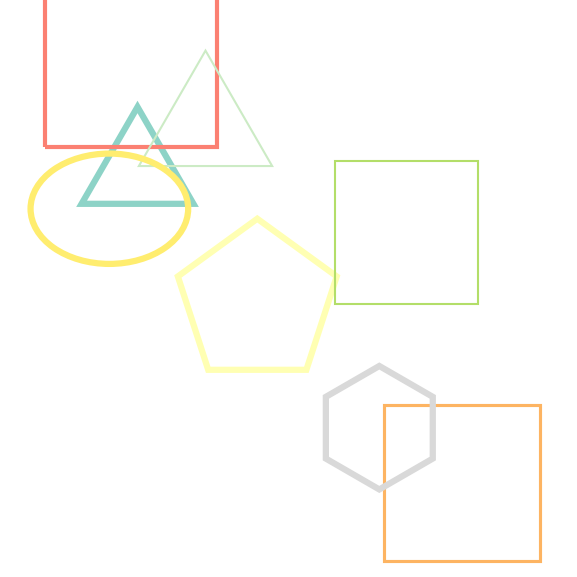[{"shape": "triangle", "thickness": 3, "radius": 0.56, "center": [0.238, 0.702]}, {"shape": "pentagon", "thickness": 3, "radius": 0.72, "center": [0.446, 0.476]}, {"shape": "square", "thickness": 2, "radius": 0.75, "center": [0.227, 0.893]}, {"shape": "square", "thickness": 1.5, "radius": 0.68, "center": [0.8, 0.163]}, {"shape": "square", "thickness": 1, "radius": 0.62, "center": [0.704, 0.597]}, {"shape": "hexagon", "thickness": 3, "radius": 0.53, "center": [0.657, 0.259]}, {"shape": "triangle", "thickness": 1, "radius": 0.67, "center": [0.356, 0.778]}, {"shape": "oval", "thickness": 3, "radius": 0.68, "center": [0.189, 0.638]}]